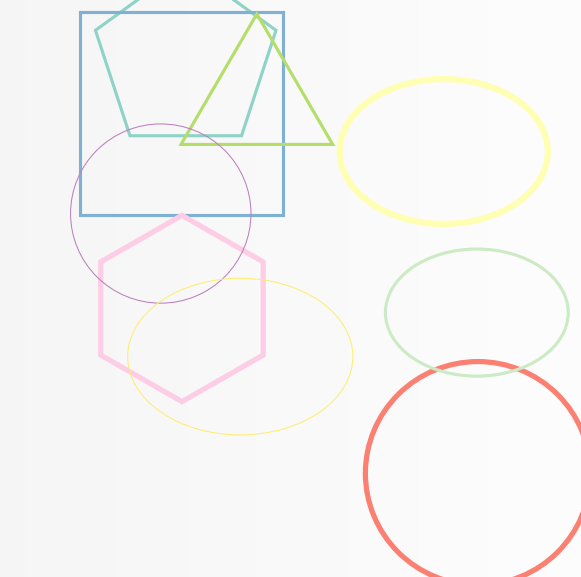[{"shape": "pentagon", "thickness": 1.5, "radius": 0.82, "center": [0.32, 0.896]}, {"shape": "oval", "thickness": 3, "radius": 0.9, "center": [0.763, 0.737]}, {"shape": "circle", "thickness": 2.5, "radius": 0.97, "center": [0.822, 0.18]}, {"shape": "square", "thickness": 1.5, "radius": 0.88, "center": [0.312, 0.803]}, {"shape": "triangle", "thickness": 1.5, "radius": 0.75, "center": [0.442, 0.824]}, {"shape": "hexagon", "thickness": 2.5, "radius": 0.81, "center": [0.313, 0.465]}, {"shape": "circle", "thickness": 0.5, "radius": 0.78, "center": [0.277, 0.629]}, {"shape": "oval", "thickness": 1.5, "radius": 0.79, "center": [0.82, 0.458]}, {"shape": "oval", "thickness": 0.5, "radius": 0.97, "center": [0.413, 0.382]}]